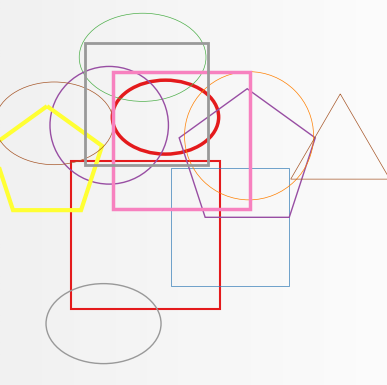[{"shape": "square", "thickness": 1.5, "radius": 0.96, "center": [0.376, 0.389]}, {"shape": "oval", "thickness": 2.5, "radius": 0.69, "center": [0.427, 0.696]}, {"shape": "square", "thickness": 0.5, "radius": 0.76, "center": [0.593, 0.411]}, {"shape": "oval", "thickness": 0.5, "radius": 0.82, "center": [0.368, 0.851]}, {"shape": "circle", "thickness": 1, "radius": 0.76, "center": [0.282, 0.675]}, {"shape": "pentagon", "thickness": 1, "radius": 0.92, "center": [0.638, 0.585]}, {"shape": "circle", "thickness": 0.5, "radius": 0.83, "center": [0.643, 0.647]}, {"shape": "pentagon", "thickness": 3, "radius": 0.75, "center": [0.121, 0.575]}, {"shape": "oval", "thickness": 0.5, "radius": 0.77, "center": [0.14, 0.68]}, {"shape": "triangle", "thickness": 0.5, "radius": 0.74, "center": [0.878, 0.609]}, {"shape": "square", "thickness": 2.5, "radius": 0.89, "center": [0.469, 0.635]}, {"shape": "oval", "thickness": 1, "radius": 0.74, "center": [0.267, 0.159]}, {"shape": "square", "thickness": 2, "radius": 0.79, "center": [0.379, 0.731]}]